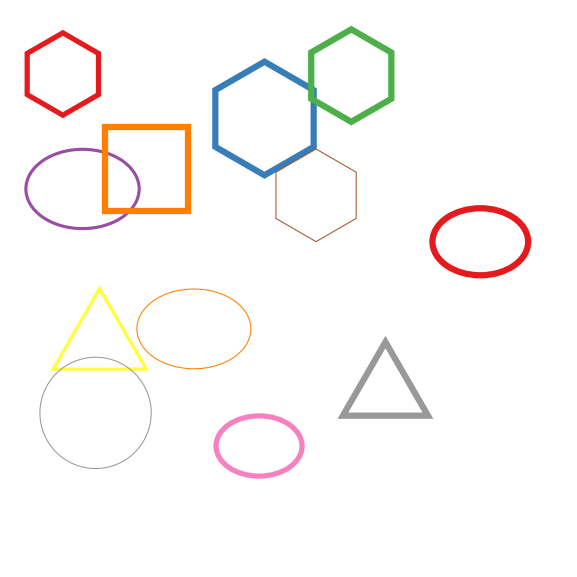[{"shape": "oval", "thickness": 3, "radius": 0.41, "center": [0.832, 0.581]}, {"shape": "hexagon", "thickness": 2.5, "radius": 0.36, "center": [0.109, 0.871]}, {"shape": "hexagon", "thickness": 3, "radius": 0.49, "center": [0.458, 0.794]}, {"shape": "hexagon", "thickness": 3, "radius": 0.4, "center": [0.608, 0.868]}, {"shape": "oval", "thickness": 1.5, "radius": 0.49, "center": [0.143, 0.672]}, {"shape": "oval", "thickness": 0.5, "radius": 0.49, "center": [0.336, 0.43]}, {"shape": "square", "thickness": 3, "radius": 0.36, "center": [0.253, 0.706]}, {"shape": "triangle", "thickness": 1.5, "radius": 0.47, "center": [0.173, 0.407]}, {"shape": "hexagon", "thickness": 0.5, "radius": 0.4, "center": [0.547, 0.661]}, {"shape": "oval", "thickness": 2.5, "radius": 0.37, "center": [0.449, 0.227]}, {"shape": "circle", "thickness": 0.5, "radius": 0.48, "center": [0.165, 0.284]}, {"shape": "triangle", "thickness": 3, "radius": 0.43, "center": [0.667, 0.322]}]